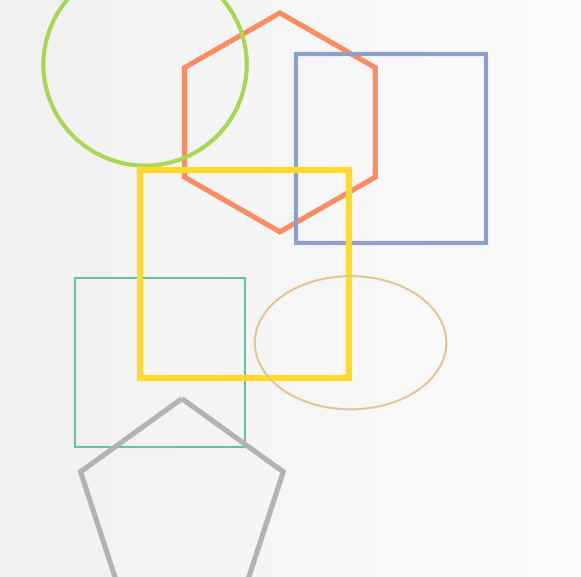[{"shape": "square", "thickness": 1, "radius": 0.73, "center": [0.276, 0.371]}, {"shape": "hexagon", "thickness": 2.5, "radius": 0.95, "center": [0.481, 0.787]}, {"shape": "square", "thickness": 2, "radius": 0.82, "center": [0.673, 0.742]}, {"shape": "circle", "thickness": 2, "radius": 0.87, "center": [0.25, 0.887]}, {"shape": "square", "thickness": 3, "radius": 0.9, "center": [0.42, 0.525]}, {"shape": "oval", "thickness": 1, "radius": 0.82, "center": [0.603, 0.406]}, {"shape": "pentagon", "thickness": 2.5, "radius": 0.92, "center": [0.313, 0.126]}]